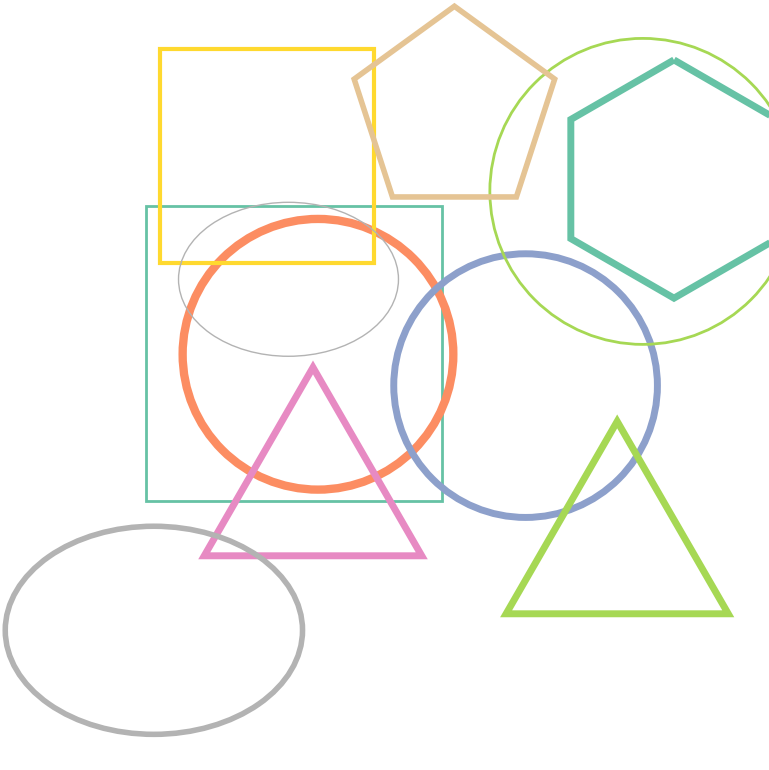[{"shape": "hexagon", "thickness": 2.5, "radius": 0.77, "center": [0.875, 0.767]}, {"shape": "square", "thickness": 1, "radius": 0.96, "center": [0.382, 0.541]}, {"shape": "circle", "thickness": 3, "radius": 0.88, "center": [0.413, 0.54]}, {"shape": "circle", "thickness": 2.5, "radius": 0.86, "center": [0.683, 0.499]}, {"shape": "triangle", "thickness": 2.5, "radius": 0.82, "center": [0.406, 0.36]}, {"shape": "circle", "thickness": 1, "radius": 0.99, "center": [0.835, 0.751]}, {"shape": "triangle", "thickness": 2.5, "radius": 0.83, "center": [0.802, 0.286]}, {"shape": "square", "thickness": 1.5, "radius": 0.69, "center": [0.347, 0.797]}, {"shape": "pentagon", "thickness": 2, "radius": 0.68, "center": [0.59, 0.855]}, {"shape": "oval", "thickness": 2, "radius": 0.97, "center": [0.2, 0.181]}, {"shape": "oval", "thickness": 0.5, "radius": 0.71, "center": [0.375, 0.637]}]